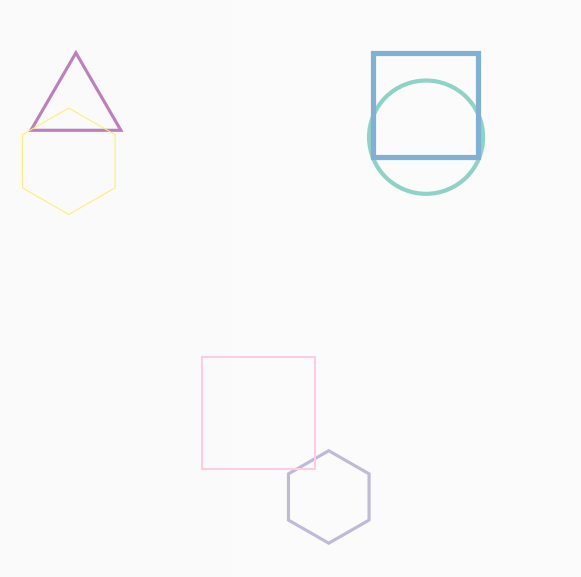[{"shape": "circle", "thickness": 2, "radius": 0.49, "center": [0.733, 0.762]}, {"shape": "hexagon", "thickness": 1.5, "radius": 0.4, "center": [0.566, 0.139]}, {"shape": "square", "thickness": 2.5, "radius": 0.45, "center": [0.732, 0.817]}, {"shape": "square", "thickness": 1, "radius": 0.48, "center": [0.444, 0.285]}, {"shape": "triangle", "thickness": 1.5, "radius": 0.45, "center": [0.131, 0.818]}, {"shape": "hexagon", "thickness": 0.5, "radius": 0.46, "center": [0.118, 0.72]}]